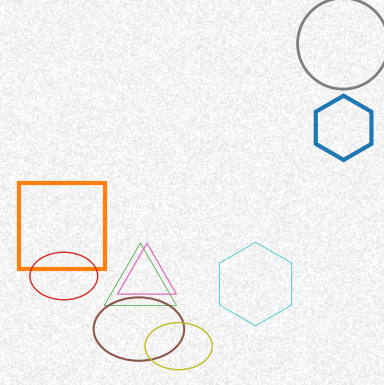[{"shape": "hexagon", "thickness": 3, "radius": 0.42, "center": [0.893, 0.668]}, {"shape": "square", "thickness": 3, "radius": 0.56, "center": [0.161, 0.413]}, {"shape": "triangle", "thickness": 0.5, "radius": 0.54, "center": [0.365, 0.26]}, {"shape": "oval", "thickness": 1, "radius": 0.44, "center": [0.166, 0.283]}, {"shape": "oval", "thickness": 1.5, "radius": 0.59, "center": [0.361, 0.145]}, {"shape": "triangle", "thickness": 1, "radius": 0.44, "center": [0.382, 0.28]}, {"shape": "circle", "thickness": 2, "radius": 0.59, "center": [0.891, 0.887]}, {"shape": "oval", "thickness": 1, "radius": 0.44, "center": [0.464, 0.101]}, {"shape": "hexagon", "thickness": 0.5, "radius": 0.54, "center": [0.664, 0.262]}]